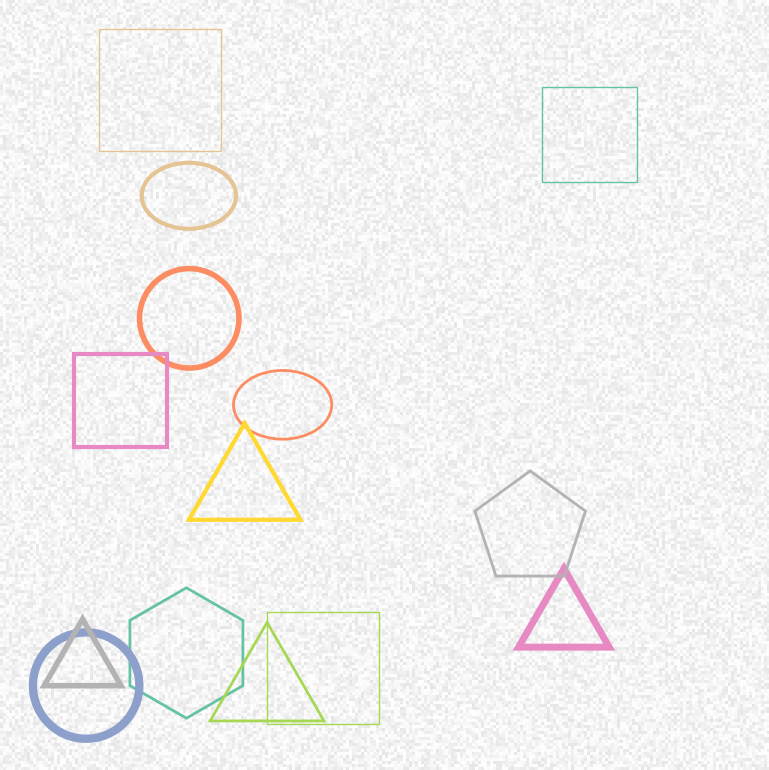[{"shape": "square", "thickness": 0.5, "radius": 0.31, "center": [0.766, 0.825]}, {"shape": "hexagon", "thickness": 1, "radius": 0.42, "center": [0.242, 0.152]}, {"shape": "oval", "thickness": 1, "radius": 0.32, "center": [0.367, 0.474]}, {"shape": "circle", "thickness": 2, "radius": 0.32, "center": [0.246, 0.587]}, {"shape": "circle", "thickness": 3, "radius": 0.35, "center": [0.112, 0.11]}, {"shape": "triangle", "thickness": 2.5, "radius": 0.34, "center": [0.732, 0.194]}, {"shape": "square", "thickness": 1.5, "radius": 0.3, "center": [0.157, 0.48]}, {"shape": "triangle", "thickness": 1, "radius": 0.43, "center": [0.347, 0.106]}, {"shape": "square", "thickness": 0.5, "radius": 0.37, "center": [0.419, 0.132]}, {"shape": "triangle", "thickness": 1.5, "radius": 0.42, "center": [0.318, 0.367]}, {"shape": "oval", "thickness": 1.5, "radius": 0.31, "center": [0.245, 0.746]}, {"shape": "square", "thickness": 0.5, "radius": 0.4, "center": [0.208, 0.883]}, {"shape": "triangle", "thickness": 2, "radius": 0.29, "center": [0.107, 0.138]}, {"shape": "pentagon", "thickness": 1, "radius": 0.38, "center": [0.689, 0.313]}]